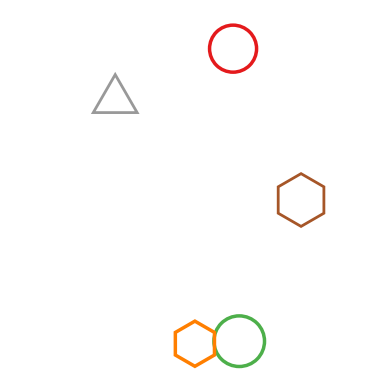[{"shape": "circle", "thickness": 2.5, "radius": 0.31, "center": [0.605, 0.874]}, {"shape": "circle", "thickness": 2.5, "radius": 0.33, "center": [0.621, 0.114]}, {"shape": "hexagon", "thickness": 2.5, "radius": 0.29, "center": [0.506, 0.107]}, {"shape": "hexagon", "thickness": 2, "radius": 0.34, "center": [0.782, 0.48]}, {"shape": "triangle", "thickness": 2, "radius": 0.33, "center": [0.299, 0.74]}]